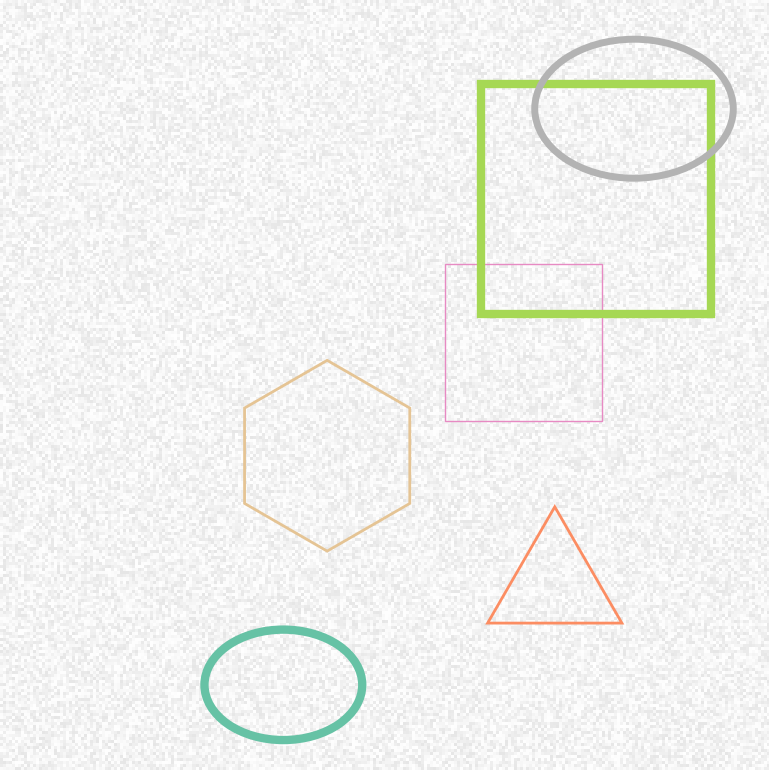[{"shape": "oval", "thickness": 3, "radius": 0.51, "center": [0.368, 0.111]}, {"shape": "triangle", "thickness": 1, "radius": 0.5, "center": [0.72, 0.241]}, {"shape": "square", "thickness": 0.5, "radius": 0.51, "center": [0.68, 0.556]}, {"shape": "square", "thickness": 3, "radius": 0.75, "center": [0.774, 0.742]}, {"shape": "hexagon", "thickness": 1, "radius": 0.62, "center": [0.425, 0.408]}, {"shape": "oval", "thickness": 2.5, "radius": 0.64, "center": [0.823, 0.859]}]